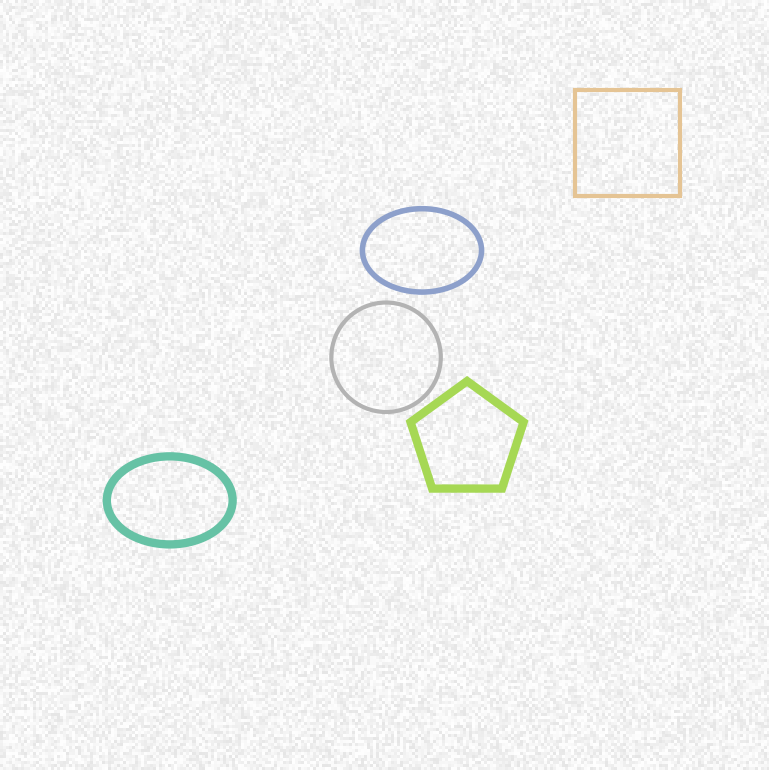[{"shape": "oval", "thickness": 3, "radius": 0.41, "center": [0.22, 0.35]}, {"shape": "oval", "thickness": 2, "radius": 0.39, "center": [0.548, 0.675]}, {"shape": "pentagon", "thickness": 3, "radius": 0.39, "center": [0.607, 0.428]}, {"shape": "square", "thickness": 1.5, "radius": 0.34, "center": [0.815, 0.814]}, {"shape": "circle", "thickness": 1.5, "radius": 0.36, "center": [0.501, 0.536]}]